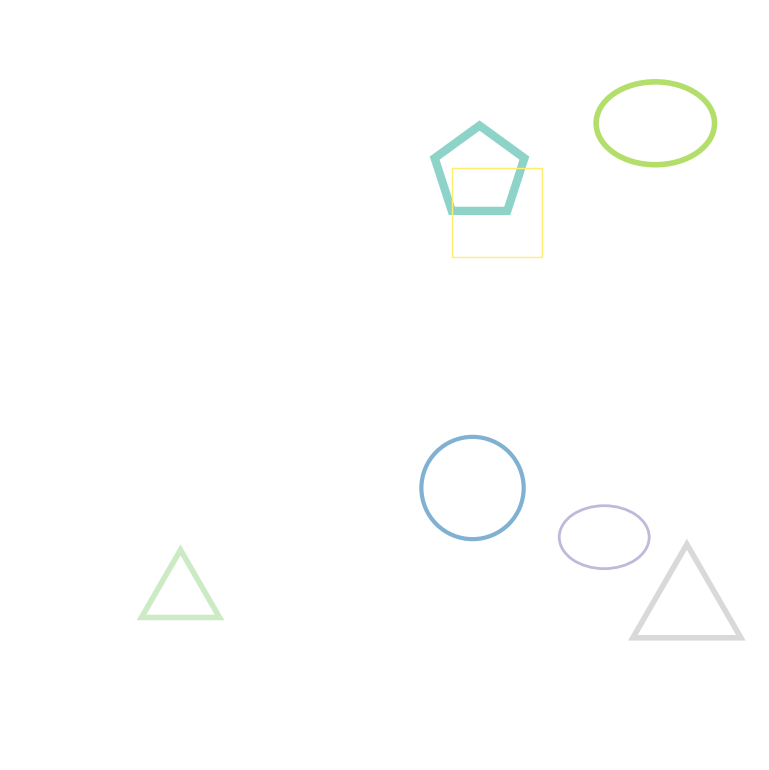[{"shape": "pentagon", "thickness": 3, "radius": 0.31, "center": [0.623, 0.776]}, {"shape": "oval", "thickness": 1, "radius": 0.29, "center": [0.785, 0.302]}, {"shape": "circle", "thickness": 1.5, "radius": 0.33, "center": [0.614, 0.366]}, {"shape": "oval", "thickness": 2, "radius": 0.38, "center": [0.851, 0.84]}, {"shape": "triangle", "thickness": 2, "radius": 0.4, "center": [0.892, 0.212]}, {"shape": "triangle", "thickness": 2, "radius": 0.29, "center": [0.234, 0.227]}, {"shape": "square", "thickness": 0.5, "radius": 0.29, "center": [0.646, 0.724]}]